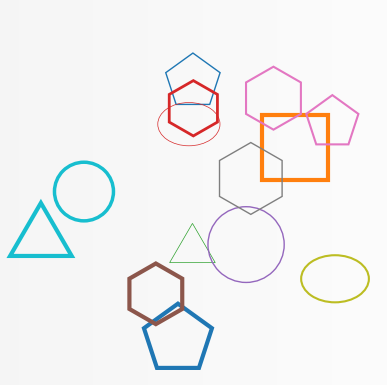[{"shape": "pentagon", "thickness": 3, "radius": 0.46, "center": [0.459, 0.119]}, {"shape": "pentagon", "thickness": 1, "radius": 0.37, "center": [0.498, 0.788]}, {"shape": "square", "thickness": 3, "radius": 0.43, "center": [0.761, 0.617]}, {"shape": "triangle", "thickness": 0.5, "radius": 0.34, "center": [0.497, 0.352]}, {"shape": "hexagon", "thickness": 2, "radius": 0.36, "center": [0.499, 0.719]}, {"shape": "oval", "thickness": 0.5, "radius": 0.4, "center": [0.487, 0.677]}, {"shape": "circle", "thickness": 1, "radius": 0.49, "center": [0.635, 0.365]}, {"shape": "hexagon", "thickness": 3, "radius": 0.39, "center": [0.402, 0.237]}, {"shape": "pentagon", "thickness": 1.5, "radius": 0.35, "center": [0.858, 0.682]}, {"shape": "hexagon", "thickness": 1.5, "radius": 0.41, "center": [0.706, 0.745]}, {"shape": "hexagon", "thickness": 1, "radius": 0.47, "center": [0.647, 0.536]}, {"shape": "oval", "thickness": 1.5, "radius": 0.44, "center": [0.865, 0.276]}, {"shape": "circle", "thickness": 2.5, "radius": 0.38, "center": [0.217, 0.503]}, {"shape": "triangle", "thickness": 3, "radius": 0.46, "center": [0.106, 0.381]}]